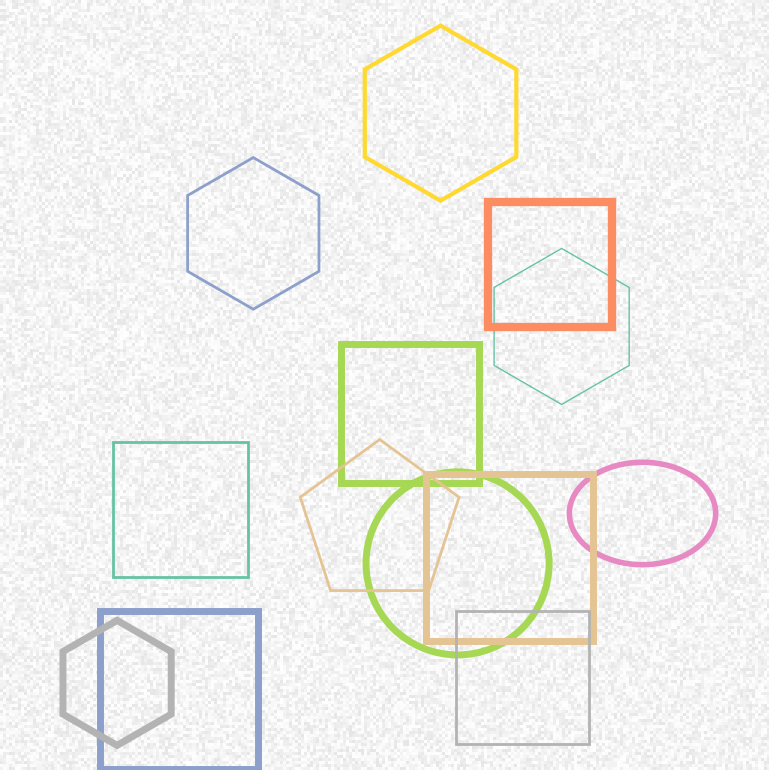[{"shape": "hexagon", "thickness": 0.5, "radius": 0.51, "center": [0.729, 0.576]}, {"shape": "square", "thickness": 1, "radius": 0.44, "center": [0.234, 0.338]}, {"shape": "square", "thickness": 3, "radius": 0.4, "center": [0.715, 0.656]}, {"shape": "square", "thickness": 2.5, "radius": 0.51, "center": [0.232, 0.104]}, {"shape": "hexagon", "thickness": 1, "radius": 0.49, "center": [0.329, 0.697]}, {"shape": "oval", "thickness": 2, "radius": 0.48, "center": [0.834, 0.333]}, {"shape": "circle", "thickness": 2.5, "radius": 0.59, "center": [0.594, 0.268]}, {"shape": "square", "thickness": 2.5, "radius": 0.45, "center": [0.533, 0.463]}, {"shape": "hexagon", "thickness": 1.5, "radius": 0.57, "center": [0.572, 0.853]}, {"shape": "pentagon", "thickness": 1, "radius": 0.54, "center": [0.493, 0.321]}, {"shape": "square", "thickness": 2.5, "radius": 0.54, "center": [0.661, 0.276]}, {"shape": "hexagon", "thickness": 2.5, "radius": 0.41, "center": [0.152, 0.113]}, {"shape": "square", "thickness": 1, "radius": 0.43, "center": [0.679, 0.12]}]